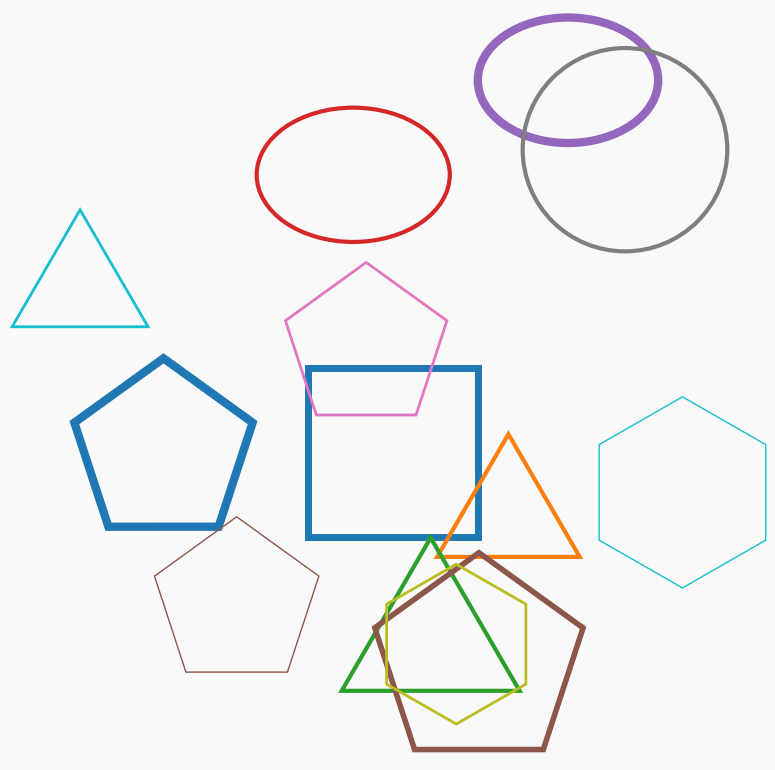[{"shape": "square", "thickness": 2.5, "radius": 0.55, "center": [0.507, 0.412]}, {"shape": "pentagon", "thickness": 3, "radius": 0.6, "center": [0.211, 0.414]}, {"shape": "triangle", "thickness": 1.5, "radius": 0.53, "center": [0.656, 0.33]}, {"shape": "triangle", "thickness": 1.5, "radius": 0.66, "center": [0.556, 0.169]}, {"shape": "oval", "thickness": 1.5, "radius": 0.62, "center": [0.456, 0.773]}, {"shape": "oval", "thickness": 3, "radius": 0.58, "center": [0.733, 0.896]}, {"shape": "pentagon", "thickness": 2, "radius": 0.71, "center": [0.618, 0.141]}, {"shape": "pentagon", "thickness": 0.5, "radius": 0.56, "center": [0.305, 0.217]}, {"shape": "pentagon", "thickness": 1, "radius": 0.55, "center": [0.472, 0.55]}, {"shape": "circle", "thickness": 1.5, "radius": 0.66, "center": [0.806, 0.806]}, {"shape": "hexagon", "thickness": 1, "radius": 0.52, "center": [0.589, 0.163]}, {"shape": "hexagon", "thickness": 0.5, "radius": 0.62, "center": [0.881, 0.361]}, {"shape": "triangle", "thickness": 1, "radius": 0.51, "center": [0.103, 0.626]}]